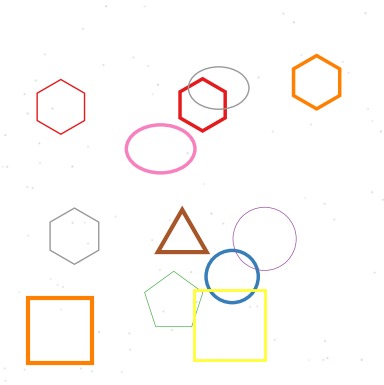[{"shape": "hexagon", "thickness": 1, "radius": 0.36, "center": [0.158, 0.722]}, {"shape": "hexagon", "thickness": 2.5, "radius": 0.34, "center": [0.526, 0.728]}, {"shape": "circle", "thickness": 2.5, "radius": 0.34, "center": [0.603, 0.282]}, {"shape": "pentagon", "thickness": 0.5, "radius": 0.4, "center": [0.451, 0.216]}, {"shape": "circle", "thickness": 0.5, "radius": 0.41, "center": [0.687, 0.38]}, {"shape": "square", "thickness": 3, "radius": 0.42, "center": [0.156, 0.142]}, {"shape": "hexagon", "thickness": 2.5, "radius": 0.35, "center": [0.822, 0.786]}, {"shape": "square", "thickness": 2, "radius": 0.46, "center": [0.596, 0.155]}, {"shape": "triangle", "thickness": 3, "radius": 0.37, "center": [0.473, 0.382]}, {"shape": "oval", "thickness": 2.5, "radius": 0.45, "center": [0.417, 0.613]}, {"shape": "oval", "thickness": 1, "radius": 0.39, "center": [0.568, 0.771]}, {"shape": "hexagon", "thickness": 1, "radius": 0.36, "center": [0.193, 0.387]}]